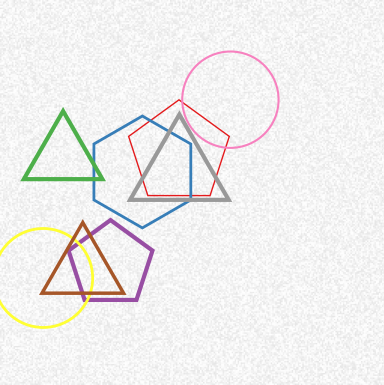[{"shape": "pentagon", "thickness": 1, "radius": 0.69, "center": [0.465, 0.603]}, {"shape": "hexagon", "thickness": 2, "radius": 0.73, "center": [0.37, 0.553]}, {"shape": "triangle", "thickness": 3, "radius": 0.59, "center": [0.164, 0.594]}, {"shape": "pentagon", "thickness": 3, "radius": 0.57, "center": [0.287, 0.314]}, {"shape": "circle", "thickness": 2, "radius": 0.64, "center": [0.112, 0.278]}, {"shape": "triangle", "thickness": 2.5, "radius": 0.61, "center": [0.215, 0.3]}, {"shape": "circle", "thickness": 1.5, "radius": 0.63, "center": [0.598, 0.741]}, {"shape": "triangle", "thickness": 3, "radius": 0.74, "center": [0.466, 0.555]}]